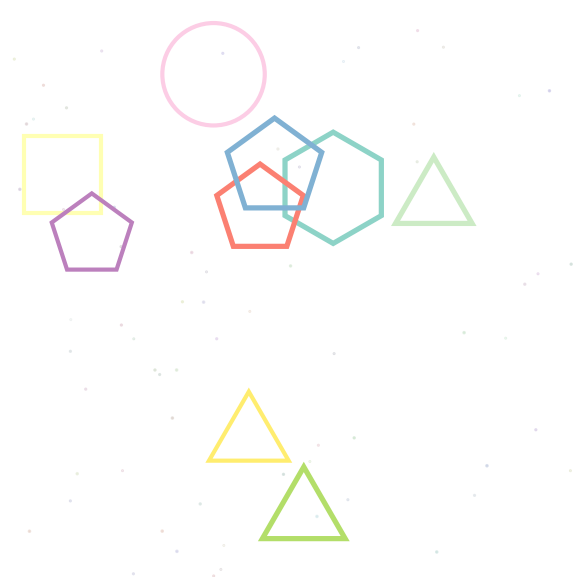[{"shape": "hexagon", "thickness": 2.5, "radius": 0.48, "center": [0.577, 0.674]}, {"shape": "square", "thickness": 2, "radius": 0.34, "center": [0.109, 0.697]}, {"shape": "pentagon", "thickness": 2.5, "radius": 0.39, "center": [0.45, 0.636]}, {"shape": "pentagon", "thickness": 2.5, "radius": 0.43, "center": [0.475, 0.709]}, {"shape": "triangle", "thickness": 2.5, "radius": 0.41, "center": [0.526, 0.108]}, {"shape": "circle", "thickness": 2, "radius": 0.44, "center": [0.37, 0.871]}, {"shape": "pentagon", "thickness": 2, "radius": 0.36, "center": [0.159, 0.591]}, {"shape": "triangle", "thickness": 2.5, "radius": 0.38, "center": [0.751, 0.651]}, {"shape": "triangle", "thickness": 2, "radius": 0.4, "center": [0.431, 0.241]}]